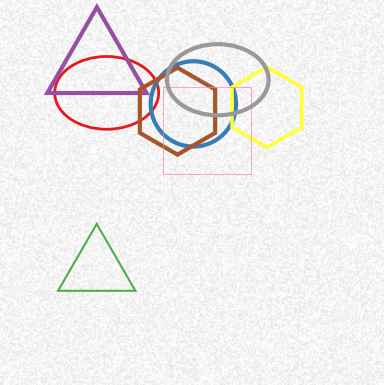[{"shape": "oval", "thickness": 2, "radius": 0.68, "center": [0.277, 0.759]}, {"shape": "circle", "thickness": 3, "radius": 0.55, "center": [0.502, 0.73]}, {"shape": "triangle", "thickness": 1.5, "radius": 0.58, "center": [0.251, 0.303]}, {"shape": "triangle", "thickness": 3, "radius": 0.74, "center": [0.252, 0.833]}, {"shape": "hexagon", "thickness": 2.5, "radius": 0.52, "center": [0.693, 0.721]}, {"shape": "hexagon", "thickness": 3, "radius": 0.56, "center": [0.461, 0.711]}, {"shape": "square", "thickness": 0.5, "radius": 0.57, "center": [0.538, 0.661]}, {"shape": "oval", "thickness": 3, "radius": 0.66, "center": [0.566, 0.793]}]